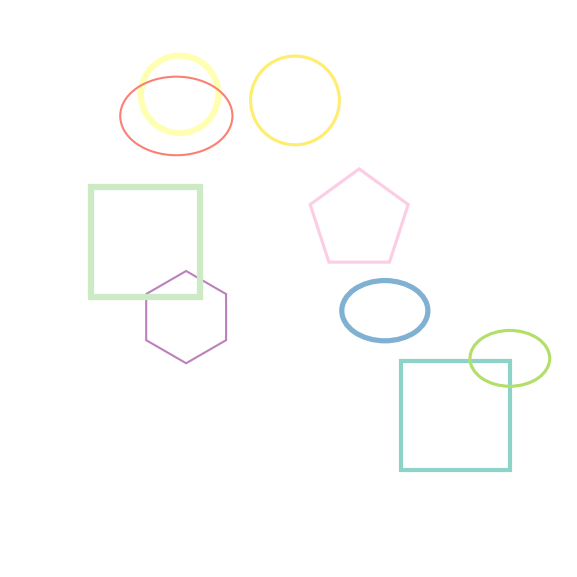[{"shape": "square", "thickness": 2, "radius": 0.47, "center": [0.789, 0.28]}, {"shape": "circle", "thickness": 3, "radius": 0.34, "center": [0.311, 0.836]}, {"shape": "oval", "thickness": 1, "radius": 0.49, "center": [0.305, 0.798]}, {"shape": "oval", "thickness": 2.5, "radius": 0.37, "center": [0.666, 0.461]}, {"shape": "oval", "thickness": 1.5, "radius": 0.35, "center": [0.883, 0.379]}, {"shape": "pentagon", "thickness": 1.5, "radius": 0.45, "center": [0.622, 0.617]}, {"shape": "hexagon", "thickness": 1, "radius": 0.4, "center": [0.322, 0.45]}, {"shape": "square", "thickness": 3, "radius": 0.47, "center": [0.252, 0.58]}, {"shape": "circle", "thickness": 1.5, "radius": 0.38, "center": [0.511, 0.825]}]